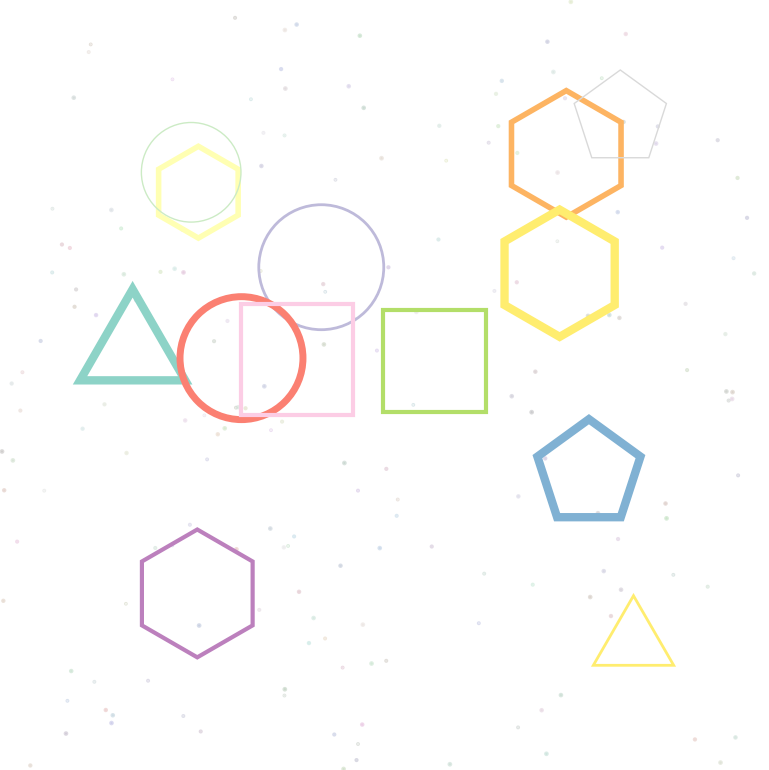[{"shape": "triangle", "thickness": 3, "radius": 0.39, "center": [0.172, 0.545]}, {"shape": "hexagon", "thickness": 2, "radius": 0.3, "center": [0.258, 0.75]}, {"shape": "circle", "thickness": 1, "radius": 0.41, "center": [0.417, 0.653]}, {"shape": "circle", "thickness": 2.5, "radius": 0.4, "center": [0.314, 0.535]}, {"shape": "pentagon", "thickness": 3, "radius": 0.35, "center": [0.765, 0.385]}, {"shape": "hexagon", "thickness": 2, "radius": 0.41, "center": [0.735, 0.8]}, {"shape": "square", "thickness": 1.5, "radius": 0.33, "center": [0.564, 0.531]}, {"shape": "square", "thickness": 1.5, "radius": 0.36, "center": [0.386, 0.534]}, {"shape": "pentagon", "thickness": 0.5, "radius": 0.31, "center": [0.806, 0.846]}, {"shape": "hexagon", "thickness": 1.5, "radius": 0.42, "center": [0.256, 0.229]}, {"shape": "circle", "thickness": 0.5, "radius": 0.32, "center": [0.248, 0.776]}, {"shape": "triangle", "thickness": 1, "radius": 0.3, "center": [0.823, 0.166]}, {"shape": "hexagon", "thickness": 3, "radius": 0.41, "center": [0.727, 0.645]}]